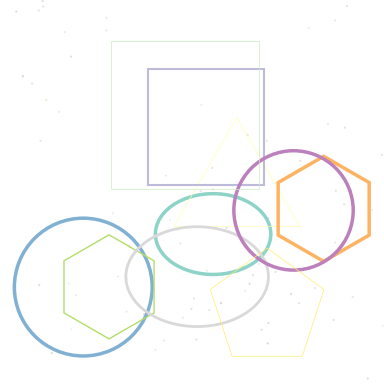[{"shape": "oval", "thickness": 2.5, "radius": 0.75, "center": [0.554, 0.392]}, {"shape": "triangle", "thickness": 0.5, "radius": 0.94, "center": [0.615, 0.506]}, {"shape": "square", "thickness": 1.5, "radius": 0.75, "center": [0.535, 0.671]}, {"shape": "circle", "thickness": 2.5, "radius": 0.89, "center": [0.216, 0.254]}, {"shape": "hexagon", "thickness": 2.5, "radius": 0.68, "center": [0.841, 0.458]}, {"shape": "hexagon", "thickness": 1, "radius": 0.68, "center": [0.283, 0.255]}, {"shape": "oval", "thickness": 2, "radius": 0.93, "center": [0.512, 0.281]}, {"shape": "circle", "thickness": 2.5, "radius": 0.78, "center": [0.762, 0.453]}, {"shape": "square", "thickness": 0.5, "radius": 0.96, "center": [0.481, 0.702]}, {"shape": "pentagon", "thickness": 0.5, "radius": 0.78, "center": [0.694, 0.2]}]